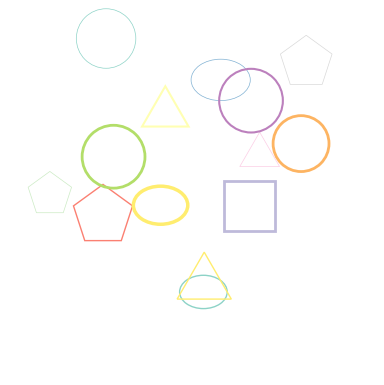[{"shape": "circle", "thickness": 0.5, "radius": 0.39, "center": [0.275, 0.9]}, {"shape": "oval", "thickness": 1, "radius": 0.31, "center": [0.528, 0.242]}, {"shape": "triangle", "thickness": 1.5, "radius": 0.35, "center": [0.429, 0.706]}, {"shape": "square", "thickness": 2, "radius": 0.33, "center": [0.647, 0.465]}, {"shape": "pentagon", "thickness": 1, "radius": 0.4, "center": [0.268, 0.44]}, {"shape": "oval", "thickness": 0.5, "radius": 0.38, "center": [0.573, 0.792]}, {"shape": "circle", "thickness": 2, "radius": 0.36, "center": [0.782, 0.627]}, {"shape": "circle", "thickness": 2, "radius": 0.41, "center": [0.295, 0.593]}, {"shape": "triangle", "thickness": 0.5, "radius": 0.3, "center": [0.674, 0.597]}, {"shape": "pentagon", "thickness": 0.5, "radius": 0.35, "center": [0.795, 0.838]}, {"shape": "circle", "thickness": 1.5, "radius": 0.41, "center": [0.652, 0.739]}, {"shape": "pentagon", "thickness": 0.5, "radius": 0.3, "center": [0.129, 0.495]}, {"shape": "triangle", "thickness": 1, "radius": 0.41, "center": [0.53, 0.264]}, {"shape": "oval", "thickness": 2.5, "radius": 0.35, "center": [0.417, 0.467]}]